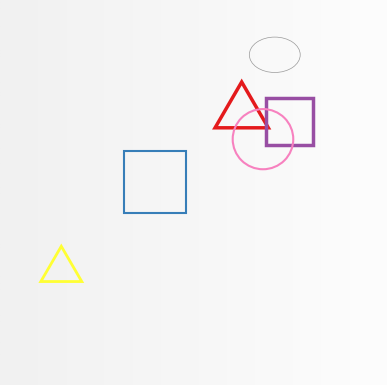[{"shape": "triangle", "thickness": 2.5, "radius": 0.4, "center": [0.624, 0.708]}, {"shape": "square", "thickness": 1.5, "radius": 0.4, "center": [0.399, 0.528]}, {"shape": "square", "thickness": 2.5, "radius": 0.3, "center": [0.746, 0.684]}, {"shape": "triangle", "thickness": 2, "radius": 0.31, "center": [0.158, 0.299]}, {"shape": "circle", "thickness": 1.5, "radius": 0.39, "center": [0.679, 0.639]}, {"shape": "oval", "thickness": 0.5, "radius": 0.33, "center": [0.709, 0.858]}]